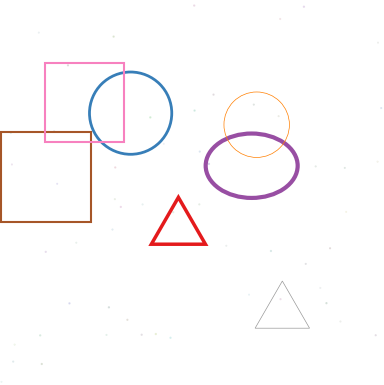[{"shape": "triangle", "thickness": 2.5, "radius": 0.41, "center": [0.463, 0.406]}, {"shape": "circle", "thickness": 2, "radius": 0.53, "center": [0.339, 0.706]}, {"shape": "oval", "thickness": 3, "radius": 0.6, "center": [0.654, 0.57]}, {"shape": "circle", "thickness": 0.5, "radius": 0.42, "center": [0.667, 0.676]}, {"shape": "square", "thickness": 1.5, "radius": 0.59, "center": [0.119, 0.541]}, {"shape": "square", "thickness": 1.5, "radius": 0.51, "center": [0.219, 0.734]}, {"shape": "triangle", "thickness": 0.5, "radius": 0.41, "center": [0.733, 0.188]}]